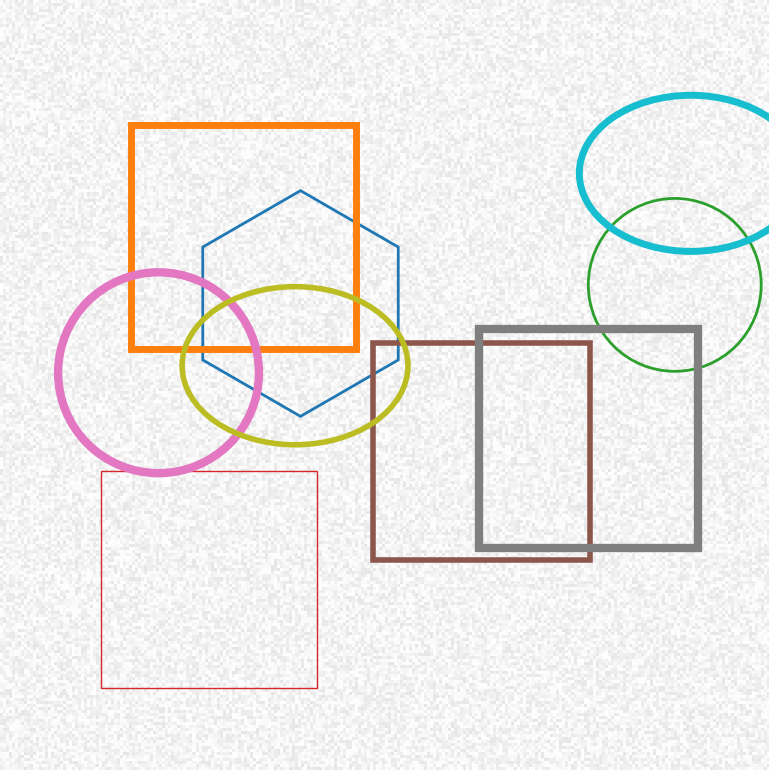[{"shape": "hexagon", "thickness": 1, "radius": 0.73, "center": [0.39, 0.606]}, {"shape": "square", "thickness": 2.5, "radius": 0.73, "center": [0.316, 0.692]}, {"shape": "circle", "thickness": 1, "radius": 0.56, "center": [0.876, 0.63]}, {"shape": "square", "thickness": 0.5, "radius": 0.7, "center": [0.271, 0.248]}, {"shape": "square", "thickness": 2, "radius": 0.7, "center": [0.625, 0.414]}, {"shape": "circle", "thickness": 3, "radius": 0.65, "center": [0.206, 0.516]}, {"shape": "square", "thickness": 3, "radius": 0.71, "center": [0.764, 0.431]}, {"shape": "oval", "thickness": 2, "radius": 0.73, "center": [0.383, 0.525]}, {"shape": "oval", "thickness": 2.5, "radius": 0.72, "center": [0.897, 0.775]}]